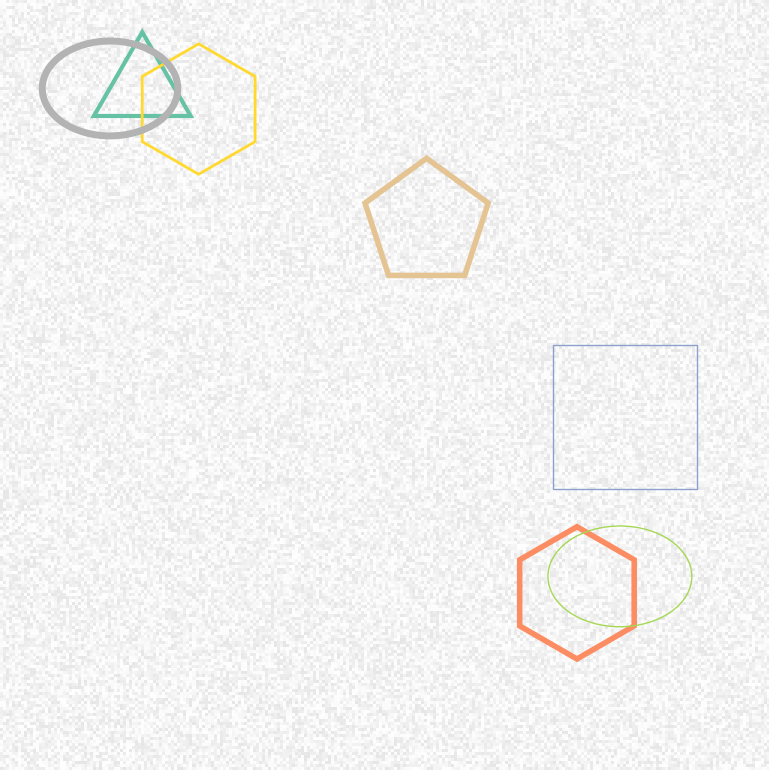[{"shape": "triangle", "thickness": 1.5, "radius": 0.36, "center": [0.185, 0.886]}, {"shape": "hexagon", "thickness": 2, "radius": 0.43, "center": [0.749, 0.23]}, {"shape": "square", "thickness": 0.5, "radius": 0.47, "center": [0.812, 0.459]}, {"shape": "oval", "thickness": 0.5, "radius": 0.47, "center": [0.805, 0.251]}, {"shape": "hexagon", "thickness": 1, "radius": 0.42, "center": [0.258, 0.858]}, {"shape": "pentagon", "thickness": 2, "radius": 0.42, "center": [0.554, 0.71]}, {"shape": "oval", "thickness": 2.5, "radius": 0.44, "center": [0.143, 0.885]}]